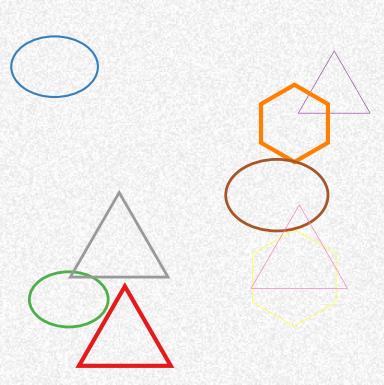[{"shape": "triangle", "thickness": 3, "radius": 0.69, "center": [0.324, 0.119]}, {"shape": "oval", "thickness": 1.5, "radius": 0.56, "center": [0.142, 0.827]}, {"shape": "oval", "thickness": 2, "radius": 0.51, "center": [0.179, 0.222]}, {"shape": "triangle", "thickness": 0.5, "radius": 0.54, "center": [0.868, 0.76]}, {"shape": "hexagon", "thickness": 3, "radius": 0.5, "center": [0.765, 0.68]}, {"shape": "hexagon", "thickness": 0.5, "radius": 0.63, "center": [0.764, 0.278]}, {"shape": "oval", "thickness": 2, "radius": 0.66, "center": [0.719, 0.493]}, {"shape": "triangle", "thickness": 0.5, "radius": 0.72, "center": [0.777, 0.323]}, {"shape": "triangle", "thickness": 2, "radius": 0.73, "center": [0.31, 0.354]}]